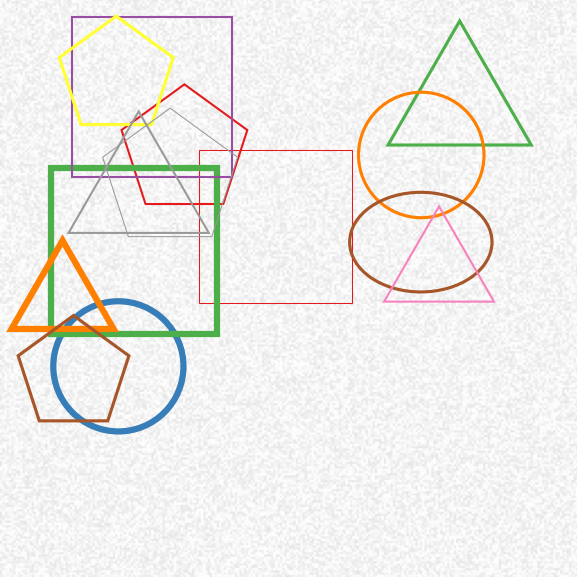[{"shape": "square", "thickness": 0.5, "radius": 0.66, "center": [0.477, 0.606]}, {"shape": "pentagon", "thickness": 1, "radius": 0.57, "center": [0.319, 0.739]}, {"shape": "circle", "thickness": 3, "radius": 0.56, "center": [0.205, 0.365]}, {"shape": "square", "thickness": 3, "radius": 0.72, "center": [0.233, 0.564]}, {"shape": "triangle", "thickness": 1.5, "radius": 0.72, "center": [0.796, 0.82]}, {"shape": "square", "thickness": 1, "radius": 0.69, "center": [0.263, 0.831]}, {"shape": "circle", "thickness": 1.5, "radius": 0.54, "center": [0.729, 0.731]}, {"shape": "triangle", "thickness": 3, "radius": 0.51, "center": [0.108, 0.481]}, {"shape": "pentagon", "thickness": 1.5, "radius": 0.52, "center": [0.201, 0.867]}, {"shape": "oval", "thickness": 1.5, "radius": 0.62, "center": [0.729, 0.58]}, {"shape": "pentagon", "thickness": 1.5, "radius": 0.5, "center": [0.127, 0.352]}, {"shape": "triangle", "thickness": 1, "radius": 0.55, "center": [0.76, 0.532]}, {"shape": "pentagon", "thickness": 0.5, "radius": 0.61, "center": [0.295, 0.689]}, {"shape": "triangle", "thickness": 1, "radius": 0.7, "center": [0.24, 0.666]}]